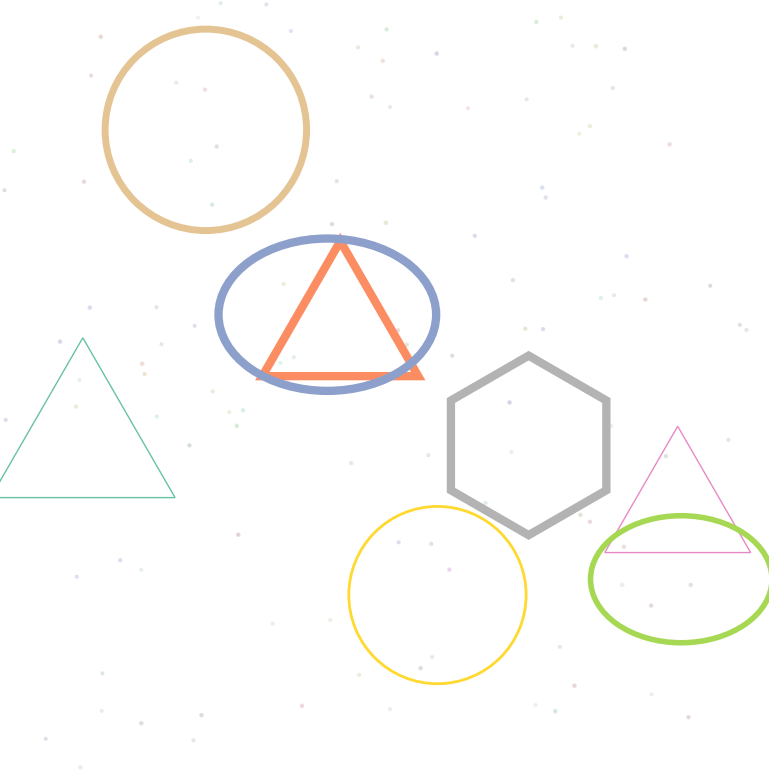[{"shape": "triangle", "thickness": 0.5, "radius": 0.69, "center": [0.108, 0.423]}, {"shape": "triangle", "thickness": 3, "radius": 0.58, "center": [0.442, 0.57]}, {"shape": "oval", "thickness": 3, "radius": 0.71, "center": [0.425, 0.591]}, {"shape": "triangle", "thickness": 0.5, "radius": 0.55, "center": [0.88, 0.337]}, {"shape": "oval", "thickness": 2, "radius": 0.59, "center": [0.885, 0.248]}, {"shape": "circle", "thickness": 1, "radius": 0.58, "center": [0.568, 0.227]}, {"shape": "circle", "thickness": 2.5, "radius": 0.65, "center": [0.267, 0.831]}, {"shape": "hexagon", "thickness": 3, "radius": 0.58, "center": [0.687, 0.422]}]